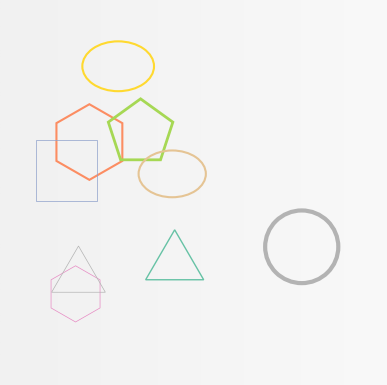[{"shape": "triangle", "thickness": 1, "radius": 0.43, "center": [0.451, 0.317]}, {"shape": "hexagon", "thickness": 1.5, "radius": 0.49, "center": [0.231, 0.631]}, {"shape": "square", "thickness": 0.5, "radius": 0.39, "center": [0.173, 0.556]}, {"shape": "hexagon", "thickness": 0.5, "radius": 0.36, "center": [0.195, 0.237]}, {"shape": "pentagon", "thickness": 2, "radius": 0.44, "center": [0.363, 0.656]}, {"shape": "oval", "thickness": 1.5, "radius": 0.46, "center": [0.305, 0.828]}, {"shape": "oval", "thickness": 1.5, "radius": 0.43, "center": [0.444, 0.548]}, {"shape": "circle", "thickness": 3, "radius": 0.47, "center": [0.779, 0.359]}, {"shape": "triangle", "thickness": 0.5, "radius": 0.4, "center": [0.203, 0.281]}]